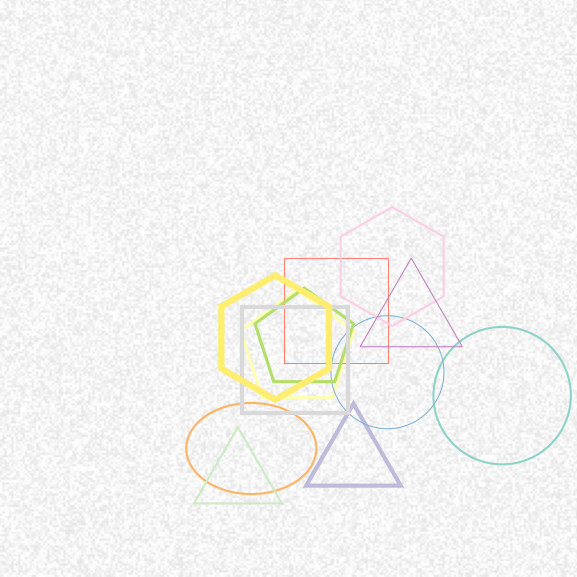[{"shape": "circle", "thickness": 1, "radius": 0.6, "center": [0.87, 0.314]}, {"shape": "pentagon", "thickness": 1.5, "radius": 0.52, "center": [0.515, 0.394]}, {"shape": "triangle", "thickness": 2, "radius": 0.47, "center": [0.612, 0.205]}, {"shape": "square", "thickness": 0.5, "radius": 0.45, "center": [0.582, 0.461]}, {"shape": "circle", "thickness": 0.5, "radius": 0.49, "center": [0.671, 0.355]}, {"shape": "oval", "thickness": 1, "radius": 0.56, "center": [0.435, 0.222]}, {"shape": "pentagon", "thickness": 1.5, "radius": 0.45, "center": [0.527, 0.411]}, {"shape": "hexagon", "thickness": 1, "radius": 0.52, "center": [0.679, 0.538]}, {"shape": "square", "thickness": 2, "radius": 0.46, "center": [0.511, 0.376]}, {"shape": "triangle", "thickness": 0.5, "radius": 0.51, "center": [0.712, 0.45]}, {"shape": "triangle", "thickness": 1, "radius": 0.44, "center": [0.412, 0.171]}, {"shape": "hexagon", "thickness": 3, "radius": 0.54, "center": [0.477, 0.415]}]